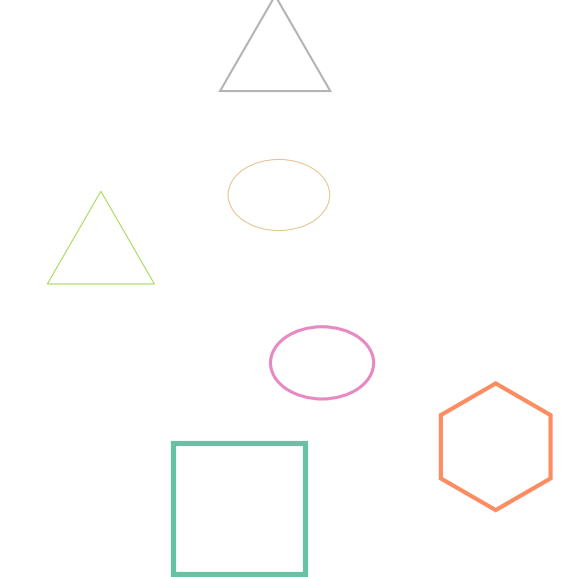[{"shape": "square", "thickness": 2.5, "radius": 0.57, "center": [0.414, 0.119]}, {"shape": "hexagon", "thickness": 2, "radius": 0.55, "center": [0.858, 0.226]}, {"shape": "oval", "thickness": 1.5, "radius": 0.45, "center": [0.558, 0.371]}, {"shape": "triangle", "thickness": 0.5, "radius": 0.54, "center": [0.175, 0.561]}, {"shape": "oval", "thickness": 0.5, "radius": 0.44, "center": [0.483, 0.661]}, {"shape": "triangle", "thickness": 1, "radius": 0.55, "center": [0.476, 0.897]}]